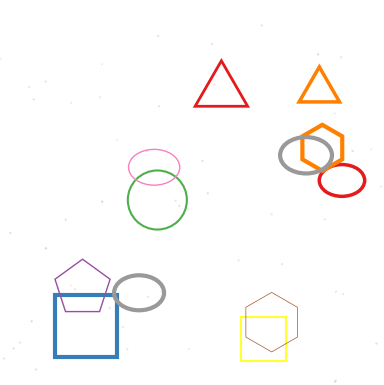[{"shape": "triangle", "thickness": 2, "radius": 0.39, "center": [0.575, 0.763]}, {"shape": "oval", "thickness": 2.5, "radius": 0.29, "center": [0.888, 0.531]}, {"shape": "square", "thickness": 3, "radius": 0.4, "center": [0.224, 0.154]}, {"shape": "circle", "thickness": 1.5, "radius": 0.38, "center": [0.409, 0.481]}, {"shape": "pentagon", "thickness": 1, "radius": 0.38, "center": [0.214, 0.252]}, {"shape": "hexagon", "thickness": 3, "radius": 0.3, "center": [0.837, 0.616]}, {"shape": "triangle", "thickness": 2.5, "radius": 0.3, "center": [0.829, 0.766]}, {"shape": "square", "thickness": 1.5, "radius": 0.29, "center": [0.684, 0.119]}, {"shape": "hexagon", "thickness": 0.5, "radius": 0.39, "center": [0.706, 0.163]}, {"shape": "oval", "thickness": 1, "radius": 0.33, "center": [0.4, 0.566]}, {"shape": "oval", "thickness": 3, "radius": 0.32, "center": [0.361, 0.24]}, {"shape": "oval", "thickness": 3, "radius": 0.34, "center": [0.795, 0.597]}]